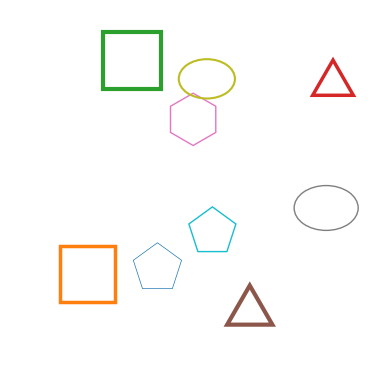[{"shape": "pentagon", "thickness": 0.5, "radius": 0.33, "center": [0.409, 0.304]}, {"shape": "square", "thickness": 2.5, "radius": 0.36, "center": [0.228, 0.288]}, {"shape": "square", "thickness": 3, "radius": 0.37, "center": [0.343, 0.842]}, {"shape": "triangle", "thickness": 2.5, "radius": 0.3, "center": [0.865, 0.783]}, {"shape": "triangle", "thickness": 3, "radius": 0.34, "center": [0.649, 0.191]}, {"shape": "hexagon", "thickness": 1, "radius": 0.34, "center": [0.502, 0.69]}, {"shape": "oval", "thickness": 1, "radius": 0.42, "center": [0.847, 0.46]}, {"shape": "oval", "thickness": 1.5, "radius": 0.36, "center": [0.537, 0.795]}, {"shape": "pentagon", "thickness": 1, "radius": 0.32, "center": [0.552, 0.398]}]